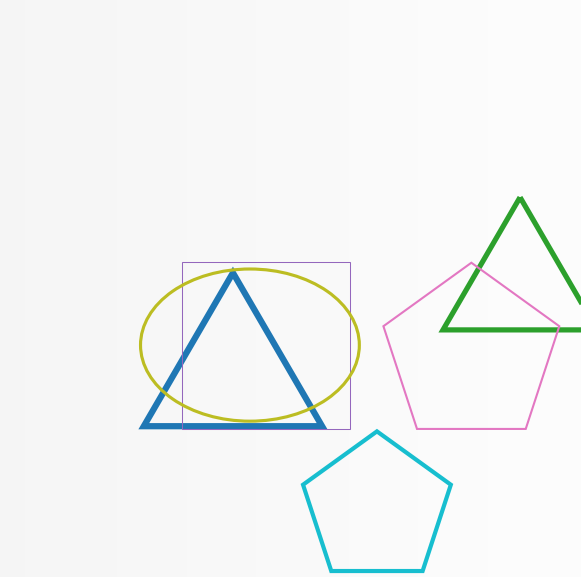[{"shape": "triangle", "thickness": 3, "radius": 0.89, "center": [0.401, 0.35]}, {"shape": "triangle", "thickness": 2.5, "radius": 0.77, "center": [0.895, 0.504]}, {"shape": "square", "thickness": 0.5, "radius": 0.72, "center": [0.458, 0.401]}, {"shape": "pentagon", "thickness": 1, "radius": 0.8, "center": [0.811, 0.385]}, {"shape": "oval", "thickness": 1.5, "radius": 0.94, "center": [0.43, 0.402]}, {"shape": "pentagon", "thickness": 2, "radius": 0.67, "center": [0.649, 0.118]}]